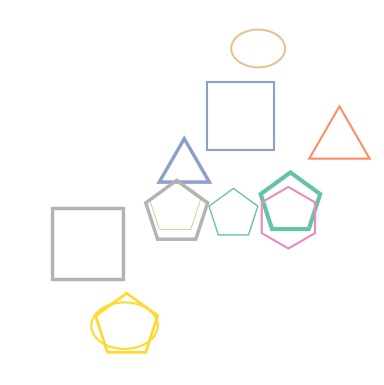[{"shape": "pentagon", "thickness": 3, "radius": 0.41, "center": [0.754, 0.471]}, {"shape": "pentagon", "thickness": 1, "radius": 0.33, "center": [0.606, 0.444]}, {"shape": "triangle", "thickness": 1.5, "radius": 0.45, "center": [0.882, 0.633]}, {"shape": "square", "thickness": 1.5, "radius": 0.44, "center": [0.624, 0.698]}, {"shape": "triangle", "thickness": 2.5, "radius": 0.38, "center": [0.479, 0.565]}, {"shape": "hexagon", "thickness": 1.5, "radius": 0.4, "center": [0.749, 0.434]}, {"shape": "pentagon", "thickness": 0.5, "radius": 0.35, "center": [0.455, 0.461]}, {"shape": "oval", "thickness": 1.5, "radius": 0.43, "center": [0.324, 0.154]}, {"shape": "pentagon", "thickness": 2, "radius": 0.42, "center": [0.329, 0.154]}, {"shape": "oval", "thickness": 1.5, "radius": 0.35, "center": [0.67, 0.874]}, {"shape": "square", "thickness": 2.5, "radius": 0.46, "center": [0.226, 0.367]}, {"shape": "pentagon", "thickness": 2.5, "radius": 0.42, "center": [0.459, 0.447]}]